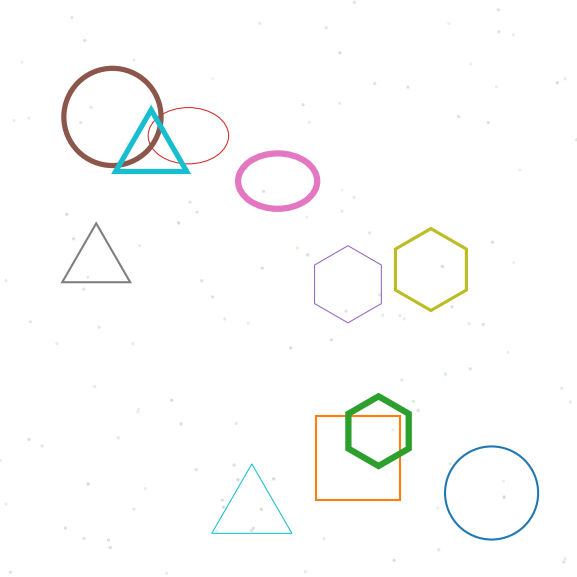[{"shape": "circle", "thickness": 1, "radius": 0.4, "center": [0.851, 0.145]}, {"shape": "square", "thickness": 1, "radius": 0.36, "center": [0.62, 0.206]}, {"shape": "hexagon", "thickness": 3, "radius": 0.3, "center": [0.656, 0.253]}, {"shape": "oval", "thickness": 0.5, "radius": 0.35, "center": [0.326, 0.764]}, {"shape": "hexagon", "thickness": 0.5, "radius": 0.33, "center": [0.603, 0.507]}, {"shape": "circle", "thickness": 2.5, "radius": 0.42, "center": [0.195, 0.797]}, {"shape": "oval", "thickness": 3, "radius": 0.34, "center": [0.481, 0.686]}, {"shape": "triangle", "thickness": 1, "radius": 0.34, "center": [0.167, 0.544]}, {"shape": "hexagon", "thickness": 1.5, "radius": 0.35, "center": [0.746, 0.532]}, {"shape": "triangle", "thickness": 2.5, "radius": 0.36, "center": [0.262, 0.738]}, {"shape": "triangle", "thickness": 0.5, "radius": 0.4, "center": [0.436, 0.116]}]